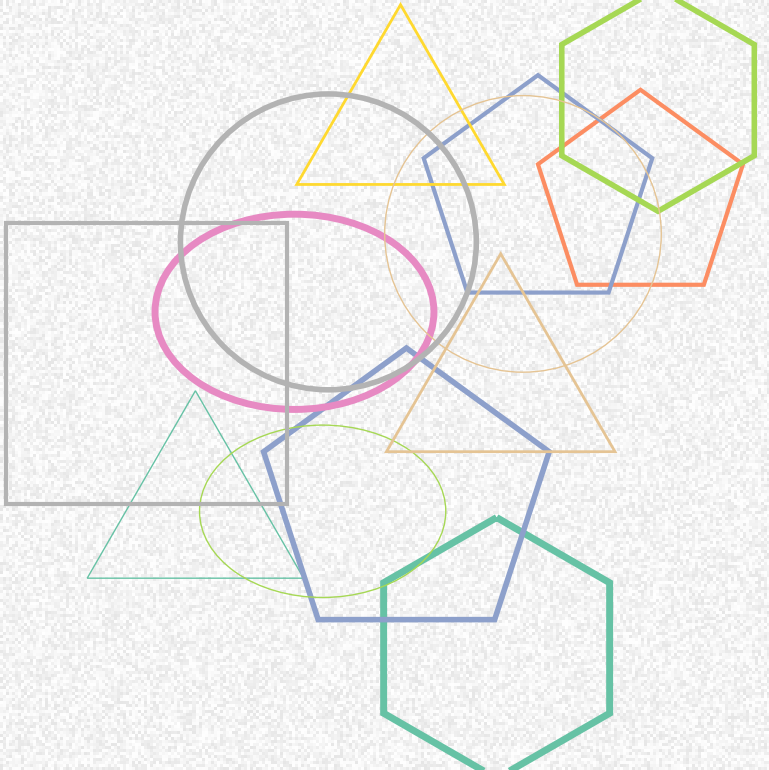[{"shape": "hexagon", "thickness": 2.5, "radius": 0.85, "center": [0.645, 0.158]}, {"shape": "triangle", "thickness": 0.5, "radius": 0.81, "center": [0.254, 0.33]}, {"shape": "pentagon", "thickness": 1.5, "radius": 0.7, "center": [0.832, 0.743]}, {"shape": "pentagon", "thickness": 2, "radius": 0.97, "center": [0.528, 0.353]}, {"shape": "pentagon", "thickness": 1.5, "radius": 0.78, "center": [0.699, 0.746]}, {"shape": "oval", "thickness": 2.5, "radius": 0.91, "center": [0.382, 0.595]}, {"shape": "oval", "thickness": 0.5, "radius": 0.8, "center": [0.419, 0.336]}, {"shape": "hexagon", "thickness": 2, "radius": 0.72, "center": [0.855, 0.87]}, {"shape": "triangle", "thickness": 1, "radius": 0.78, "center": [0.52, 0.838]}, {"shape": "triangle", "thickness": 1, "radius": 0.86, "center": [0.65, 0.499]}, {"shape": "circle", "thickness": 0.5, "radius": 0.9, "center": [0.679, 0.696]}, {"shape": "circle", "thickness": 2, "radius": 0.96, "center": [0.426, 0.686]}, {"shape": "square", "thickness": 1.5, "radius": 0.91, "center": [0.19, 0.528]}]